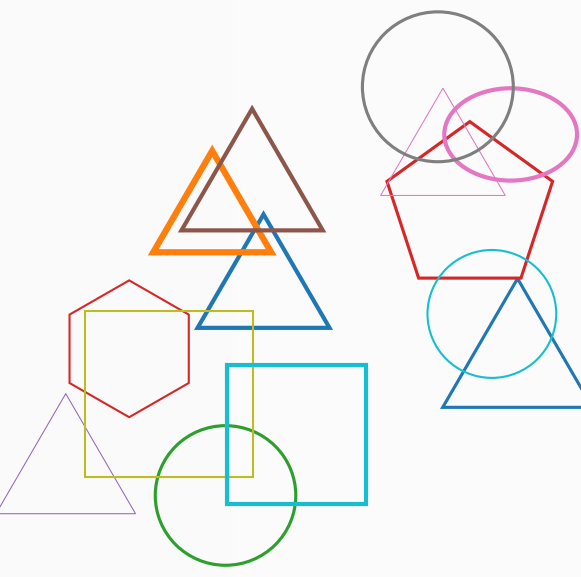[{"shape": "triangle", "thickness": 2, "radius": 0.66, "center": [0.453, 0.497]}, {"shape": "triangle", "thickness": 1.5, "radius": 0.74, "center": [0.89, 0.368]}, {"shape": "triangle", "thickness": 3, "radius": 0.59, "center": [0.365, 0.621]}, {"shape": "circle", "thickness": 1.5, "radius": 0.6, "center": [0.388, 0.141]}, {"shape": "pentagon", "thickness": 1.5, "radius": 0.75, "center": [0.808, 0.639]}, {"shape": "hexagon", "thickness": 1, "radius": 0.59, "center": [0.222, 0.395]}, {"shape": "triangle", "thickness": 0.5, "radius": 0.69, "center": [0.113, 0.179]}, {"shape": "triangle", "thickness": 2, "radius": 0.7, "center": [0.434, 0.67]}, {"shape": "triangle", "thickness": 0.5, "radius": 0.62, "center": [0.762, 0.723]}, {"shape": "oval", "thickness": 2, "radius": 0.57, "center": [0.879, 0.766]}, {"shape": "circle", "thickness": 1.5, "radius": 0.65, "center": [0.753, 0.849]}, {"shape": "square", "thickness": 1, "radius": 0.72, "center": [0.291, 0.317]}, {"shape": "square", "thickness": 2, "radius": 0.6, "center": [0.51, 0.247]}, {"shape": "circle", "thickness": 1, "radius": 0.55, "center": [0.846, 0.456]}]